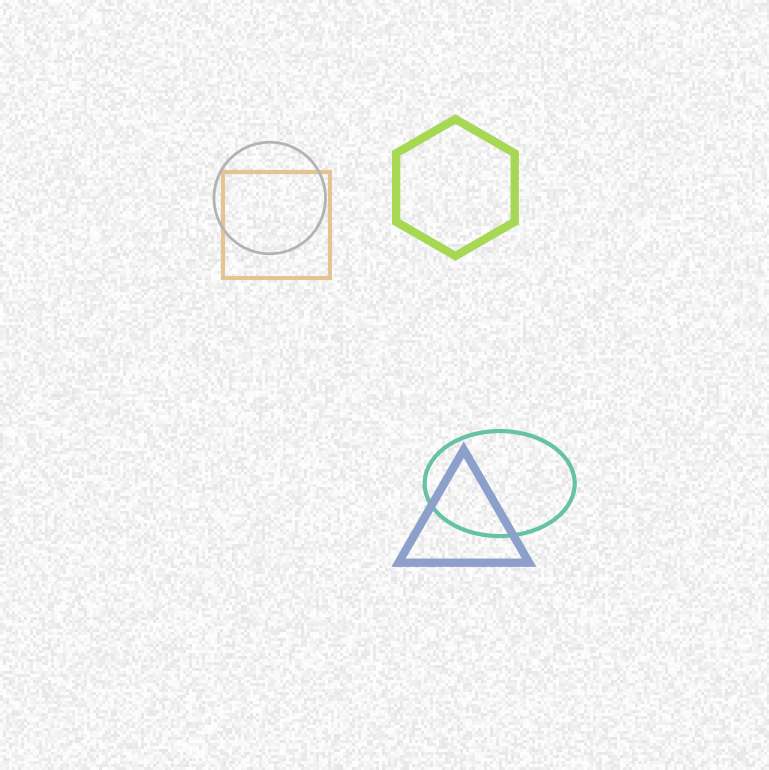[{"shape": "oval", "thickness": 1.5, "radius": 0.49, "center": [0.649, 0.372]}, {"shape": "triangle", "thickness": 3, "radius": 0.49, "center": [0.602, 0.318]}, {"shape": "hexagon", "thickness": 3, "radius": 0.44, "center": [0.591, 0.756]}, {"shape": "square", "thickness": 1.5, "radius": 0.35, "center": [0.359, 0.708]}, {"shape": "circle", "thickness": 1, "radius": 0.36, "center": [0.35, 0.743]}]